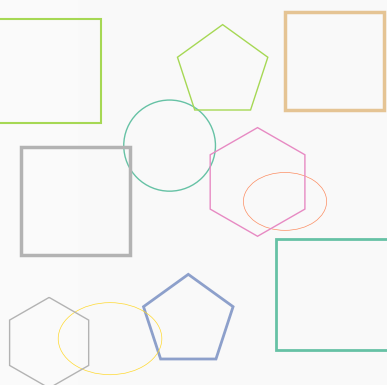[{"shape": "square", "thickness": 2, "radius": 0.72, "center": [0.857, 0.234]}, {"shape": "circle", "thickness": 1, "radius": 0.59, "center": [0.438, 0.622]}, {"shape": "oval", "thickness": 0.5, "radius": 0.54, "center": [0.736, 0.477]}, {"shape": "pentagon", "thickness": 2, "radius": 0.61, "center": [0.486, 0.166]}, {"shape": "hexagon", "thickness": 1, "radius": 0.71, "center": [0.665, 0.527]}, {"shape": "pentagon", "thickness": 1, "radius": 0.61, "center": [0.575, 0.813]}, {"shape": "square", "thickness": 1.5, "radius": 0.67, "center": [0.127, 0.815]}, {"shape": "oval", "thickness": 0.5, "radius": 0.67, "center": [0.284, 0.12]}, {"shape": "square", "thickness": 2.5, "radius": 0.64, "center": [0.863, 0.842]}, {"shape": "hexagon", "thickness": 1, "radius": 0.59, "center": [0.127, 0.11]}, {"shape": "square", "thickness": 2.5, "radius": 0.7, "center": [0.195, 0.478]}]